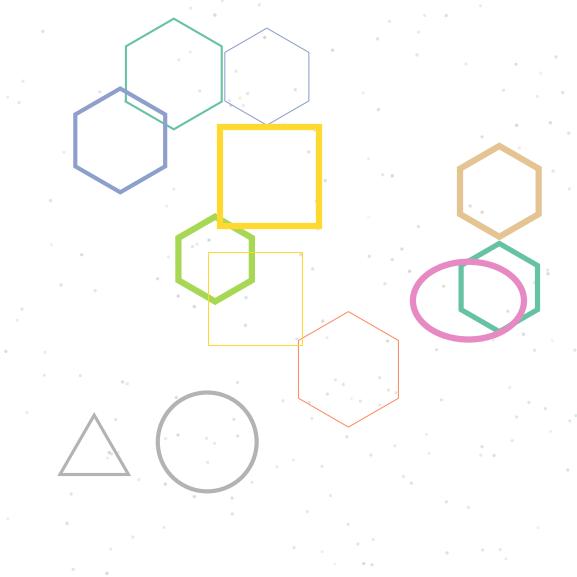[{"shape": "hexagon", "thickness": 2.5, "radius": 0.38, "center": [0.865, 0.501]}, {"shape": "hexagon", "thickness": 1, "radius": 0.48, "center": [0.301, 0.871]}, {"shape": "hexagon", "thickness": 0.5, "radius": 0.5, "center": [0.603, 0.36]}, {"shape": "hexagon", "thickness": 2, "radius": 0.45, "center": [0.208, 0.756]}, {"shape": "hexagon", "thickness": 0.5, "radius": 0.42, "center": [0.462, 0.866]}, {"shape": "oval", "thickness": 3, "radius": 0.48, "center": [0.811, 0.479]}, {"shape": "hexagon", "thickness": 3, "radius": 0.37, "center": [0.373, 0.551]}, {"shape": "square", "thickness": 0.5, "radius": 0.41, "center": [0.442, 0.482]}, {"shape": "square", "thickness": 3, "radius": 0.43, "center": [0.467, 0.694]}, {"shape": "hexagon", "thickness": 3, "radius": 0.39, "center": [0.865, 0.668]}, {"shape": "triangle", "thickness": 1.5, "radius": 0.34, "center": [0.163, 0.212]}, {"shape": "circle", "thickness": 2, "radius": 0.43, "center": [0.359, 0.234]}]